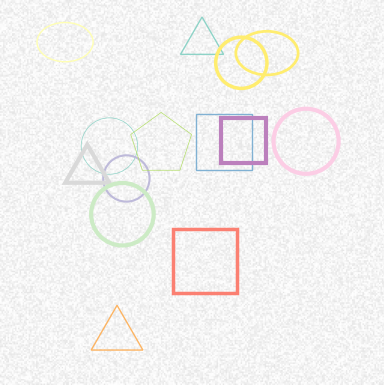[{"shape": "circle", "thickness": 0.5, "radius": 0.37, "center": [0.284, 0.621]}, {"shape": "triangle", "thickness": 1, "radius": 0.32, "center": [0.525, 0.891]}, {"shape": "oval", "thickness": 1, "radius": 0.36, "center": [0.169, 0.891]}, {"shape": "circle", "thickness": 1.5, "radius": 0.3, "center": [0.328, 0.536]}, {"shape": "square", "thickness": 2.5, "radius": 0.42, "center": [0.533, 0.322]}, {"shape": "square", "thickness": 1, "radius": 0.37, "center": [0.581, 0.632]}, {"shape": "triangle", "thickness": 1, "radius": 0.39, "center": [0.304, 0.13]}, {"shape": "pentagon", "thickness": 0.5, "radius": 0.42, "center": [0.419, 0.625]}, {"shape": "circle", "thickness": 3, "radius": 0.42, "center": [0.795, 0.633]}, {"shape": "triangle", "thickness": 3, "radius": 0.33, "center": [0.227, 0.558]}, {"shape": "square", "thickness": 3, "radius": 0.29, "center": [0.632, 0.635]}, {"shape": "circle", "thickness": 3, "radius": 0.41, "center": [0.318, 0.444]}, {"shape": "circle", "thickness": 2.5, "radius": 0.33, "center": [0.627, 0.837]}, {"shape": "oval", "thickness": 2, "radius": 0.4, "center": [0.693, 0.862]}]